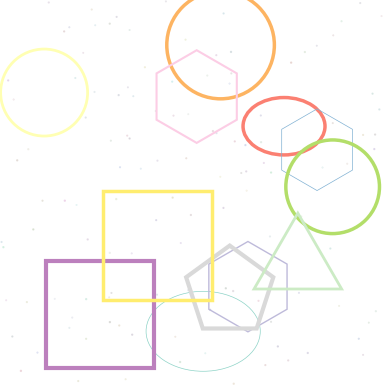[{"shape": "oval", "thickness": 0.5, "radius": 0.74, "center": [0.528, 0.139]}, {"shape": "circle", "thickness": 2, "radius": 0.56, "center": [0.115, 0.76]}, {"shape": "hexagon", "thickness": 1, "radius": 0.59, "center": [0.644, 0.255]}, {"shape": "oval", "thickness": 2.5, "radius": 0.53, "center": [0.738, 0.672]}, {"shape": "hexagon", "thickness": 0.5, "radius": 0.53, "center": [0.824, 0.611]}, {"shape": "circle", "thickness": 2.5, "radius": 0.7, "center": [0.573, 0.883]}, {"shape": "circle", "thickness": 2.5, "radius": 0.61, "center": [0.864, 0.515]}, {"shape": "hexagon", "thickness": 1.5, "radius": 0.6, "center": [0.511, 0.749]}, {"shape": "pentagon", "thickness": 3, "radius": 0.6, "center": [0.597, 0.243]}, {"shape": "square", "thickness": 3, "radius": 0.7, "center": [0.26, 0.184]}, {"shape": "triangle", "thickness": 2, "radius": 0.66, "center": [0.774, 0.315]}, {"shape": "square", "thickness": 2.5, "radius": 0.71, "center": [0.409, 0.363]}]